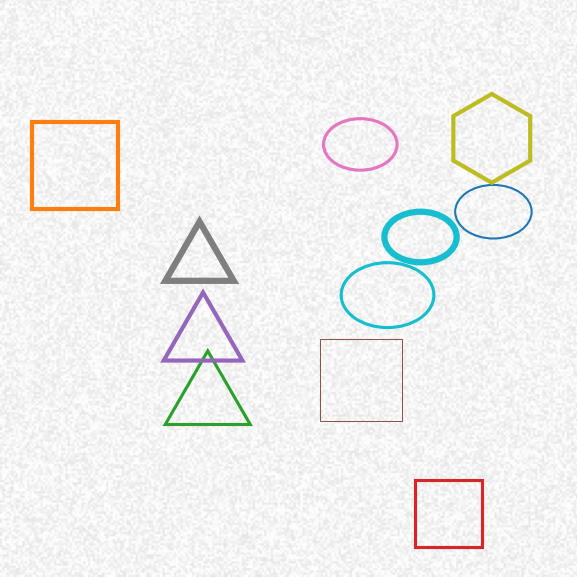[{"shape": "oval", "thickness": 1, "radius": 0.33, "center": [0.854, 0.633]}, {"shape": "square", "thickness": 2, "radius": 0.38, "center": [0.13, 0.713]}, {"shape": "triangle", "thickness": 1.5, "radius": 0.42, "center": [0.36, 0.307]}, {"shape": "square", "thickness": 1.5, "radius": 0.29, "center": [0.777, 0.11]}, {"shape": "triangle", "thickness": 2, "radius": 0.39, "center": [0.352, 0.414]}, {"shape": "square", "thickness": 0.5, "radius": 0.35, "center": [0.625, 0.341]}, {"shape": "oval", "thickness": 1.5, "radius": 0.32, "center": [0.624, 0.749]}, {"shape": "triangle", "thickness": 3, "radius": 0.34, "center": [0.346, 0.547]}, {"shape": "hexagon", "thickness": 2, "radius": 0.38, "center": [0.852, 0.76]}, {"shape": "oval", "thickness": 1.5, "radius": 0.4, "center": [0.671, 0.488]}, {"shape": "oval", "thickness": 3, "radius": 0.31, "center": [0.728, 0.589]}]